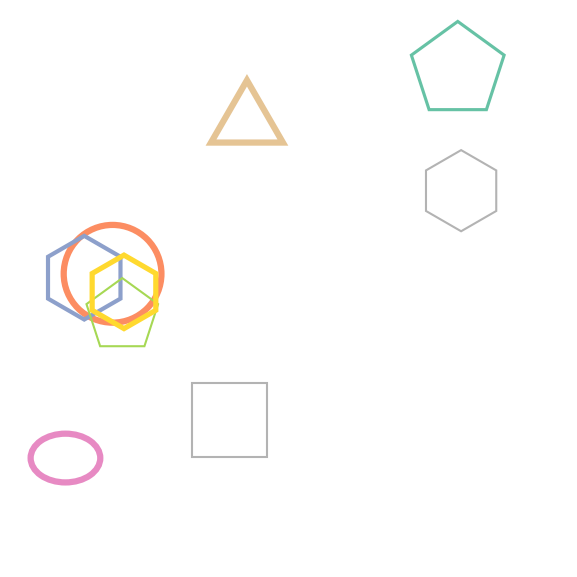[{"shape": "pentagon", "thickness": 1.5, "radius": 0.42, "center": [0.793, 0.878]}, {"shape": "circle", "thickness": 3, "radius": 0.42, "center": [0.195, 0.525]}, {"shape": "hexagon", "thickness": 2, "radius": 0.36, "center": [0.146, 0.518]}, {"shape": "oval", "thickness": 3, "radius": 0.3, "center": [0.113, 0.206]}, {"shape": "pentagon", "thickness": 1, "radius": 0.33, "center": [0.212, 0.452]}, {"shape": "hexagon", "thickness": 2.5, "radius": 0.32, "center": [0.215, 0.494]}, {"shape": "triangle", "thickness": 3, "radius": 0.36, "center": [0.428, 0.788]}, {"shape": "square", "thickness": 1, "radius": 0.32, "center": [0.397, 0.272]}, {"shape": "hexagon", "thickness": 1, "radius": 0.35, "center": [0.798, 0.669]}]